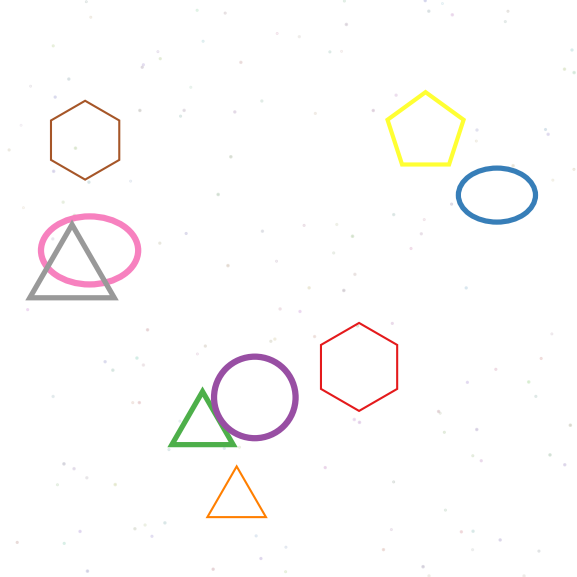[{"shape": "hexagon", "thickness": 1, "radius": 0.38, "center": [0.622, 0.364]}, {"shape": "oval", "thickness": 2.5, "radius": 0.33, "center": [0.861, 0.661]}, {"shape": "triangle", "thickness": 2.5, "radius": 0.31, "center": [0.351, 0.26]}, {"shape": "circle", "thickness": 3, "radius": 0.35, "center": [0.441, 0.311]}, {"shape": "triangle", "thickness": 1, "radius": 0.29, "center": [0.41, 0.133]}, {"shape": "pentagon", "thickness": 2, "radius": 0.35, "center": [0.737, 0.77]}, {"shape": "hexagon", "thickness": 1, "radius": 0.34, "center": [0.147, 0.756]}, {"shape": "oval", "thickness": 3, "radius": 0.42, "center": [0.155, 0.566]}, {"shape": "triangle", "thickness": 2.5, "radius": 0.42, "center": [0.125, 0.526]}]